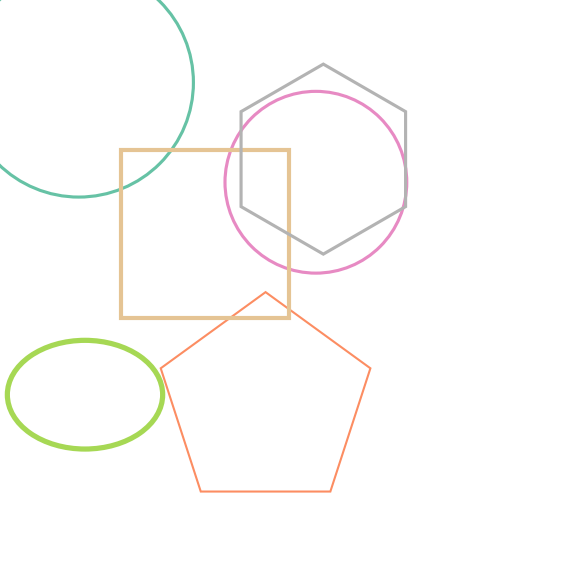[{"shape": "circle", "thickness": 1.5, "radius": 0.99, "center": [0.136, 0.856]}, {"shape": "pentagon", "thickness": 1, "radius": 0.95, "center": [0.46, 0.302]}, {"shape": "circle", "thickness": 1.5, "radius": 0.79, "center": [0.547, 0.684]}, {"shape": "oval", "thickness": 2.5, "radius": 0.67, "center": [0.147, 0.316]}, {"shape": "square", "thickness": 2, "radius": 0.72, "center": [0.355, 0.594]}, {"shape": "hexagon", "thickness": 1.5, "radius": 0.82, "center": [0.56, 0.724]}]